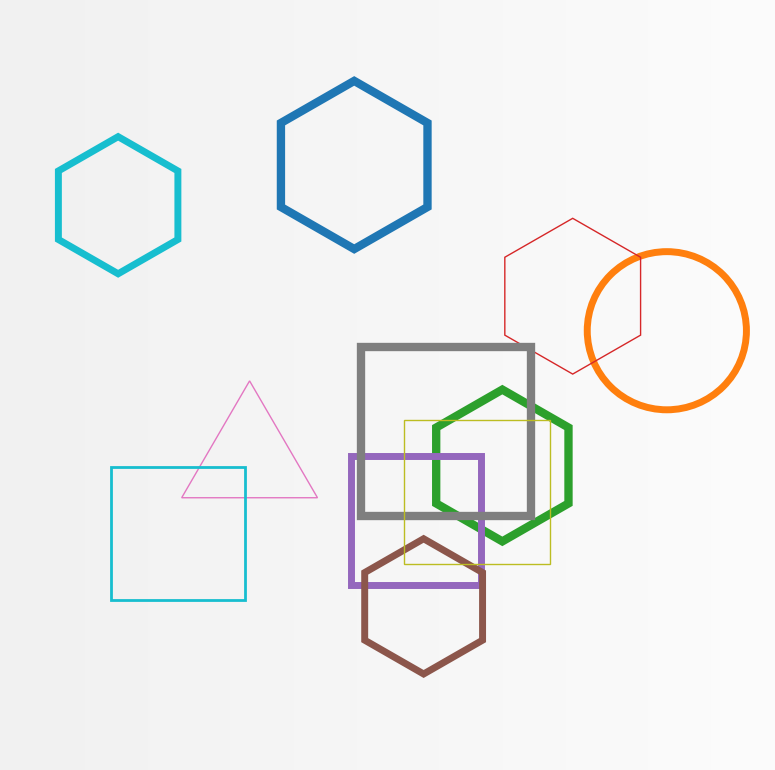[{"shape": "hexagon", "thickness": 3, "radius": 0.55, "center": [0.457, 0.786]}, {"shape": "circle", "thickness": 2.5, "radius": 0.51, "center": [0.86, 0.57]}, {"shape": "hexagon", "thickness": 3, "radius": 0.49, "center": [0.648, 0.395]}, {"shape": "hexagon", "thickness": 0.5, "radius": 0.51, "center": [0.739, 0.615]}, {"shape": "square", "thickness": 2.5, "radius": 0.42, "center": [0.537, 0.324]}, {"shape": "hexagon", "thickness": 2.5, "radius": 0.44, "center": [0.547, 0.213]}, {"shape": "triangle", "thickness": 0.5, "radius": 0.51, "center": [0.322, 0.404]}, {"shape": "square", "thickness": 3, "radius": 0.55, "center": [0.575, 0.44]}, {"shape": "square", "thickness": 0.5, "radius": 0.47, "center": [0.616, 0.361]}, {"shape": "square", "thickness": 1, "radius": 0.43, "center": [0.23, 0.307]}, {"shape": "hexagon", "thickness": 2.5, "radius": 0.45, "center": [0.152, 0.733]}]